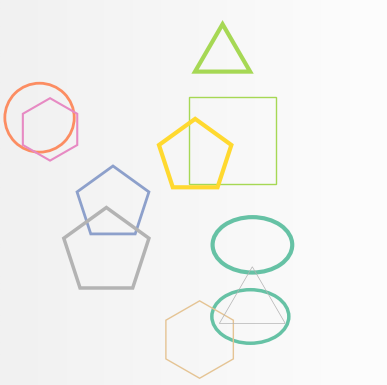[{"shape": "oval", "thickness": 2.5, "radius": 0.5, "center": [0.646, 0.178]}, {"shape": "oval", "thickness": 3, "radius": 0.51, "center": [0.651, 0.364]}, {"shape": "circle", "thickness": 2, "radius": 0.45, "center": [0.102, 0.694]}, {"shape": "pentagon", "thickness": 2, "radius": 0.49, "center": [0.292, 0.471]}, {"shape": "hexagon", "thickness": 1.5, "radius": 0.41, "center": [0.129, 0.664]}, {"shape": "square", "thickness": 1, "radius": 0.57, "center": [0.6, 0.636]}, {"shape": "triangle", "thickness": 3, "radius": 0.41, "center": [0.574, 0.855]}, {"shape": "pentagon", "thickness": 3, "radius": 0.49, "center": [0.504, 0.593]}, {"shape": "hexagon", "thickness": 1, "radius": 0.5, "center": [0.515, 0.118]}, {"shape": "pentagon", "thickness": 2.5, "radius": 0.58, "center": [0.274, 0.345]}, {"shape": "triangle", "thickness": 0.5, "radius": 0.49, "center": [0.651, 0.209]}]